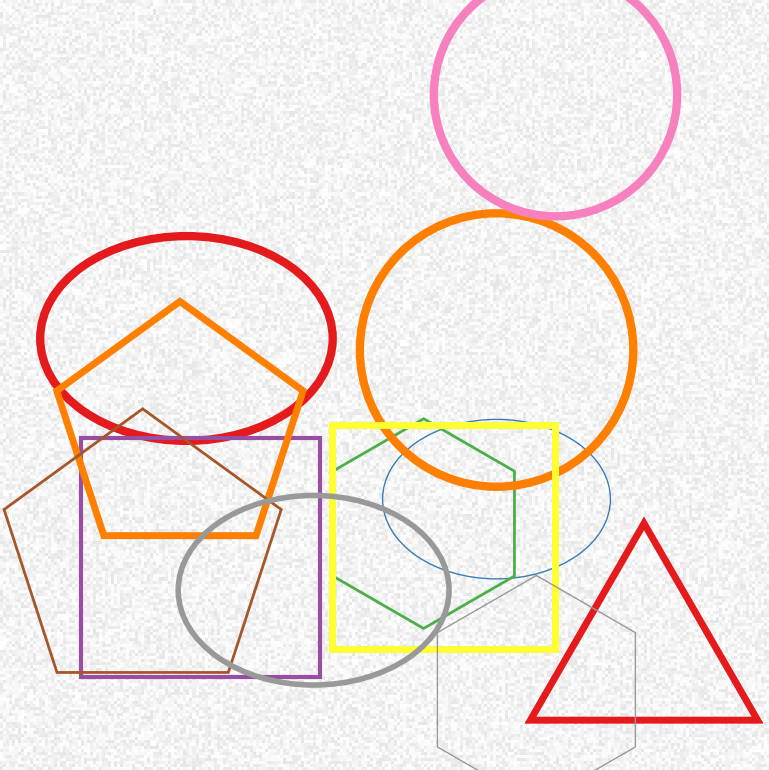[{"shape": "triangle", "thickness": 2.5, "radius": 0.85, "center": [0.836, 0.15]}, {"shape": "oval", "thickness": 3, "radius": 0.95, "center": [0.242, 0.56]}, {"shape": "oval", "thickness": 0.5, "radius": 0.74, "center": [0.645, 0.352]}, {"shape": "hexagon", "thickness": 1, "radius": 0.68, "center": [0.55, 0.32]}, {"shape": "square", "thickness": 1.5, "radius": 0.78, "center": [0.26, 0.276]}, {"shape": "pentagon", "thickness": 2.5, "radius": 0.84, "center": [0.234, 0.44]}, {"shape": "circle", "thickness": 3, "radius": 0.89, "center": [0.645, 0.545]}, {"shape": "square", "thickness": 2.5, "radius": 0.73, "center": [0.576, 0.302]}, {"shape": "pentagon", "thickness": 1, "radius": 0.95, "center": [0.185, 0.28]}, {"shape": "circle", "thickness": 3, "radius": 0.79, "center": [0.721, 0.877]}, {"shape": "oval", "thickness": 2, "radius": 0.88, "center": [0.407, 0.233]}, {"shape": "hexagon", "thickness": 0.5, "radius": 0.74, "center": [0.697, 0.104]}]